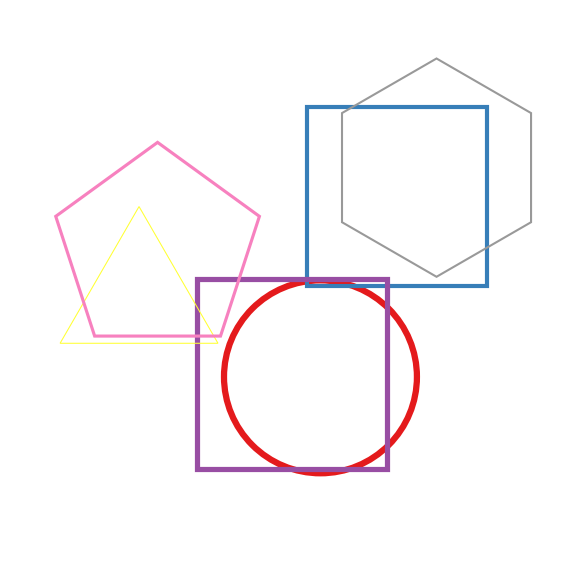[{"shape": "circle", "thickness": 3, "radius": 0.84, "center": [0.555, 0.347]}, {"shape": "square", "thickness": 2, "radius": 0.78, "center": [0.687, 0.659]}, {"shape": "square", "thickness": 2.5, "radius": 0.82, "center": [0.506, 0.352]}, {"shape": "triangle", "thickness": 0.5, "radius": 0.79, "center": [0.241, 0.484]}, {"shape": "pentagon", "thickness": 1.5, "radius": 0.93, "center": [0.273, 0.567]}, {"shape": "hexagon", "thickness": 1, "radius": 0.94, "center": [0.756, 0.709]}]